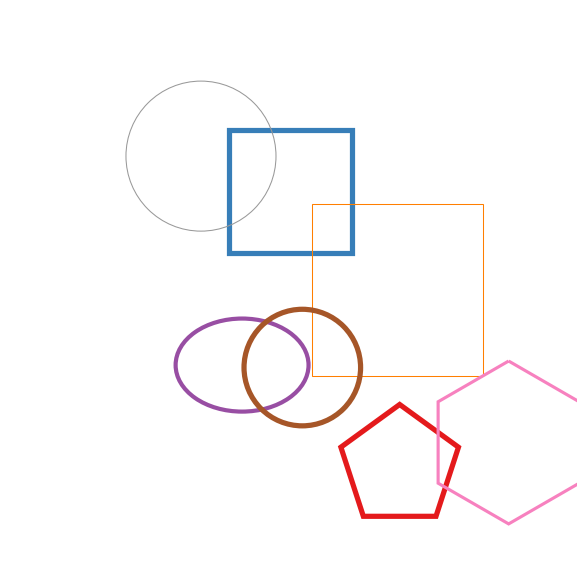[{"shape": "pentagon", "thickness": 2.5, "radius": 0.54, "center": [0.692, 0.192]}, {"shape": "square", "thickness": 2.5, "radius": 0.53, "center": [0.503, 0.667]}, {"shape": "oval", "thickness": 2, "radius": 0.58, "center": [0.419, 0.367]}, {"shape": "square", "thickness": 0.5, "radius": 0.74, "center": [0.688, 0.497]}, {"shape": "circle", "thickness": 2.5, "radius": 0.5, "center": [0.523, 0.363]}, {"shape": "hexagon", "thickness": 1.5, "radius": 0.71, "center": [0.881, 0.233]}, {"shape": "circle", "thickness": 0.5, "radius": 0.65, "center": [0.348, 0.729]}]